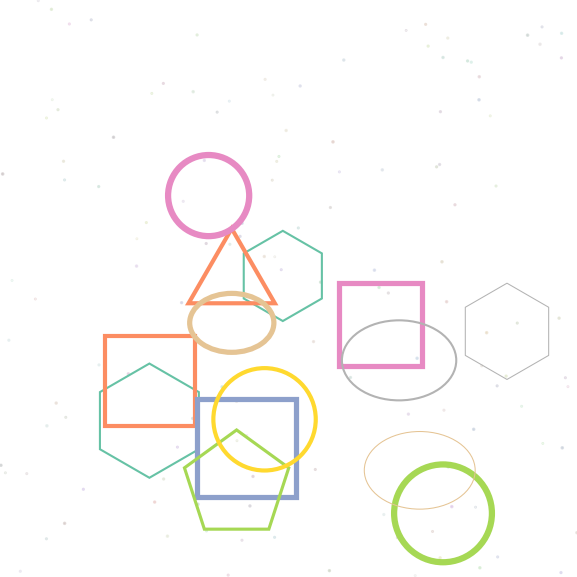[{"shape": "hexagon", "thickness": 1, "radius": 0.49, "center": [0.259, 0.271]}, {"shape": "hexagon", "thickness": 1, "radius": 0.39, "center": [0.49, 0.521]}, {"shape": "triangle", "thickness": 2, "radius": 0.43, "center": [0.401, 0.517]}, {"shape": "square", "thickness": 2, "radius": 0.39, "center": [0.26, 0.339]}, {"shape": "square", "thickness": 2.5, "radius": 0.43, "center": [0.427, 0.223]}, {"shape": "circle", "thickness": 3, "radius": 0.35, "center": [0.361, 0.66]}, {"shape": "square", "thickness": 2.5, "radius": 0.36, "center": [0.659, 0.437]}, {"shape": "pentagon", "thickness": 1.5, "radius": 0.47, "center": [0.41, 0.16]}, {"shape": "circle", "thickness": 3, "radius": 0.42, "center": [0.767, 0.11]}, {"shape": "circle", "thickness": 2, "radius": 0.44, "center": [0.458, 0.273]}, {"shape": "oval", "thickness": 0.5, "radius": 0.48, "center": [0.727, 0.185]}, {"shape": "oval", "thickness": 2.5, "radius": 0.36, "center": [0.401, 0.44]}, {"shape": "oval", "thickness": 1, "radius": 0.5, "center": [0.691, 0.375]}, {"shape": "hexagon", "thickness": 0.5, "radius": 0.42, "center": [0.878, 0.425]}]